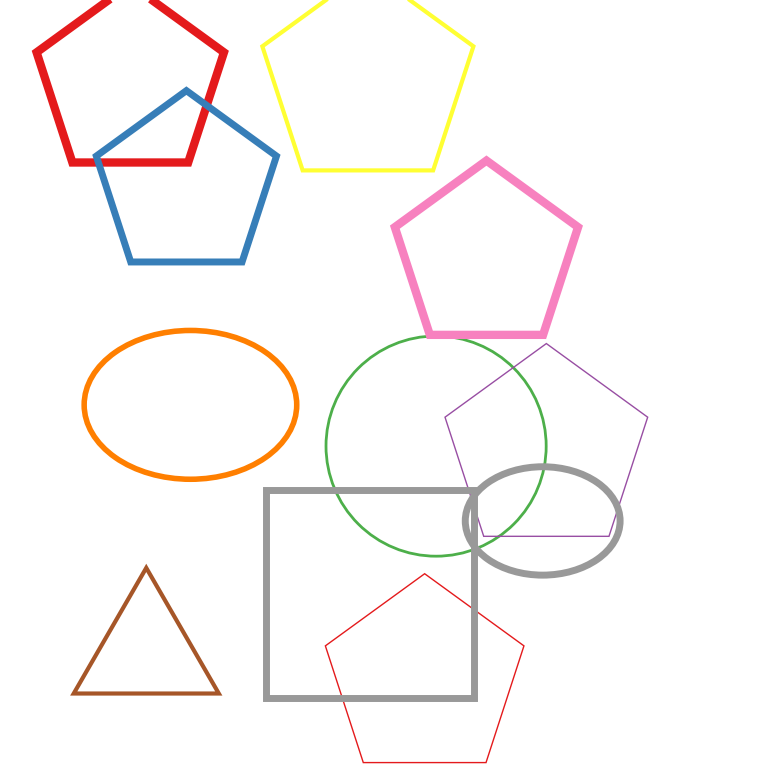[{"shape": "pentagon", "thickness": 3, "radius": 0.64, "center": [0.169, 0.892]}, {"shape": "pentagon", "thickness": 0.5, "radius": 0.68, "center": [0.552, 0.119]}, {"shape": "pentagon", "thickness": 2.5, "radius": 0.62, "center": [0.242, 0.759]}, {"shape": "circle", "thickness": 1, "radius": 0.71, "center": [0.566, 0.421]}, {"shape": "pentagon", "thickness": 0.5, "radius": 0.69, "center": [0.71, 0.415]}, {"shape": "oval", "thickness": 2, "radius": 0.69, "center": [0.247, 0.474]}, {"shape": "pentagon", "thickness": 1.5, "radius": 0.72, "center": [0.478, 0.895]}, {"shape": "triangle", "thickness": 1.5, "radius": 0.54, "center": [0.19, 0.154]}, {"shape": "pentagon", "thickness": 3, "radius": 0.63, "center": [0.632, 0.666]}, {"shape": "oval", "thickness": 2.5, "radius": 0.5, "center": [0.705, 0.323]}, {"shape": "square", "thickness": 2.5, "radius": 0.68, "center": [0.48, 0.228]}]